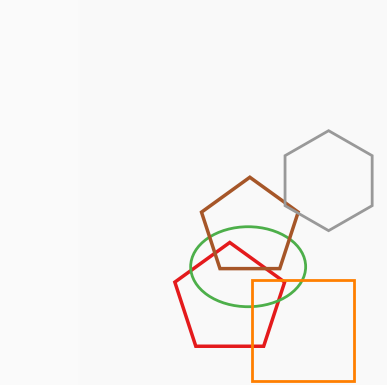[{"shape": "pentagon", "thickness": 2.5, "radius": 0.74, "center": [0.593, 0.221]}, {"shape": "oval", "thickness": 2, "radius": 0.74, "center": [0.64, 0.307]}, {"shape": "square", "thickness": 2, "radius": 0.66, "center": [0.781, 0.142]}, {"shape": "pentagon", "thickness": 2.5, "radius": 0.66, "center": [0.645, 0.408]}, {"shape": "hexagon", "thickness": 2, "radius": 0.65, "center": [0.848, 0.531]}]